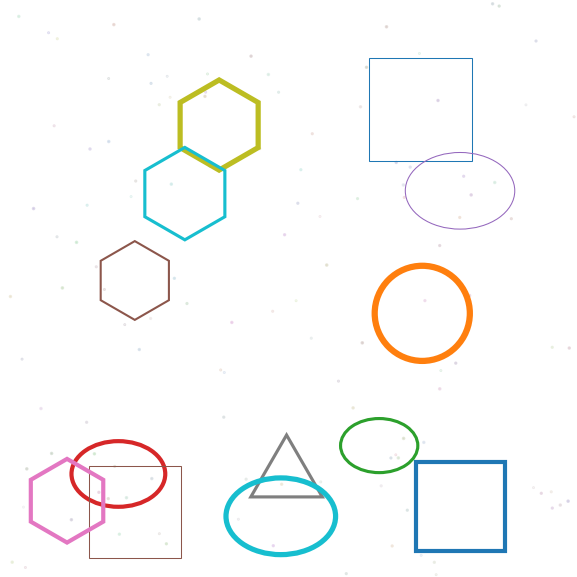[{"shape": "square", "thickness": 0.5, "radius": 0.45, "center": [0.728, 0.809]}, {"shape": "square", "thickness": 2, "radius": 0.39, "center": [0.798, 0.122]}, {"shape": "circle", "thickness": 3, "radius": 0.41, "center": [0.731, 0.457]}, {"shape": "oval", "thickness": 1.5, "radius": 0.33, "center": [0.657, 0.228]}, {"shape": "oval", "thickness": 2, "radius": 0.41, "center": [0.205, 0.178]}, {"shape": "oval", "thickness": 0.5, "radius": 0.47, "center": [0.797, 0.669]}, {"shape": "hexagon", "thickness": 1, "radius": 0.34, "center": [0.233, 0.513]}, {"shape": "square", "thickness": 0.5, "radius": 0.4, "center": [0.233, 0.113]}, {"shape": "hexagon", "thickness": 2, "radius": 0.36, "center": [0.116, 0.132]}, {"shape": "triangle", "thickness": 1.5, "radius": 0.36, "center": [0.496, 0.174]}, {"shape": "hexagon", "thickness": 2.5, "radius": 0.39, "center": [0.379, 0.783]}, {"shape": "hexagon", "thickness": 1.5, "radius": 0.4, "center": [0.32, 0.664]}, {"shape": "oval", "thickness": 2.5, "radius": 0.47, "center": [0.486, 0.105]}]